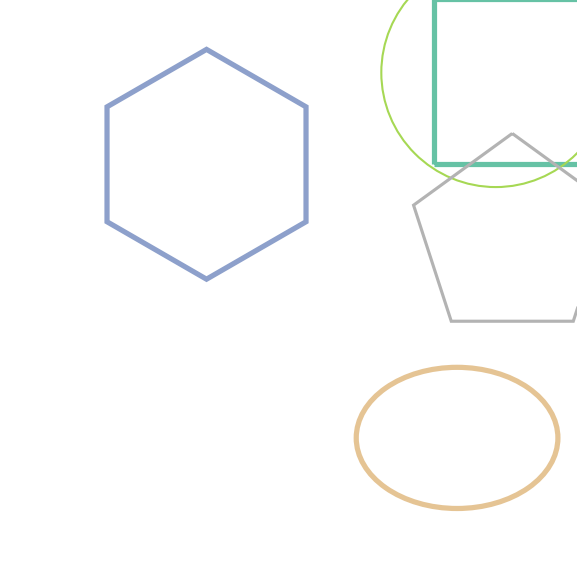[{"shape": "square", "thickness": 2.5, "radius": 0.71, "center": [0.895, 0.858]}, {"shape": "hexagon", "thickness": 2.5, "radius": 0.99, "center": [0.358, 0.715]}, {"shape": "circle", "thickness": 1, "radius": 0.99, "center": [0.858, 0.873]}, {"shape": "oval", "thickness": 2.5, "radius": 0.87, "center": [0.791, 0.241]}, {"shape": "pentagon", "thickness": 1.5, "radius": 0.9, "center": [0.887, 0.588]}]